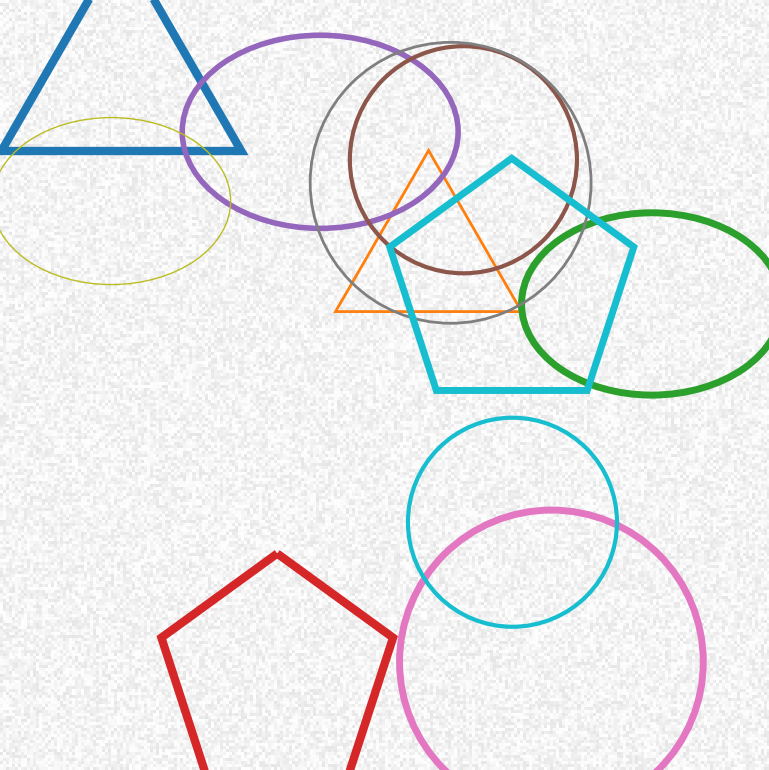[{"shape": "triangle", "thickness": 3, "radius": 0.9, "center": [0.158, 0.894]}, {"shape": "triangle", "thickness": 1, "radius": 0.7, "center": [0.557, 0.665]}, {"shape": "oval", "thickness": 2.5, "radius": 0.85, "center": [0.846, 0.605]}, {"shape": "pentagon", "thickness": 3, "radius": 0.79, "center": [0.36, 0.123]}, {"shape": "oval", "thickness": 2, "radius": 0.9, "center": [0.416, 0.829]}, {"shape": "circle", "thickness": 1.5, "radius": 0.74, "center": [0.602, 0.793]}, {"shape": "circle", "thickness": 2.5, "radius": 0.99, "center": [0.716, 0.14]}, {"shape": "circle", "thickness": 1, "radius": 0.91, "center": [0.585, 0.763]}, {"shape": "oval", "thickness": 0.5, "radius": 0.77, "center": [0.145, 0.739]}, {"shape": "pentagon", "thickness": 2.5, "radius": 0.83, "center": [0.665, 0.628]}, {"shape": "circle", "thickness": 1.5, "radius": 0.68, "center": [0.666, 0.322]}]